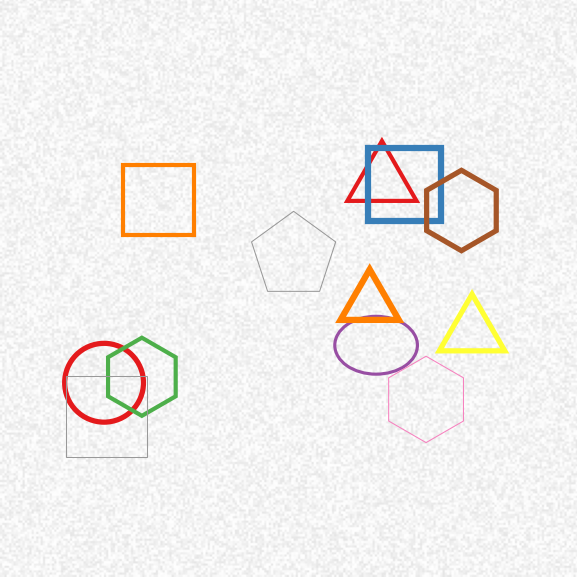[{"shape": "triangle", "thickness": 2, "radius": 0.35, "center": [0.661, 0.686]}, {"shape": "circle", "thickness": 2.5, "radius": 0.34, "center": [0.18, 0.336]}, {"shape": "square", "thickness": 3, "radius": 0.32, "center": [0.701, 0.68]}, {"shape": "hexagon", "thickness": 2, "radius": 0.34, "center": [0.246, 0.347]}, {"shape": "oval", "thickness": 1.5, "radius": 0.36, "center": [0.651, 0.401]}, {"shape": "triangle", "thickness": 3, "radius": 0.29, "center": [0.64, 0.474]}, {"shape": "square", "thickness": 2, "radius": 0.31, "center": [0.275, 0.653]}, {"shape": "triangle", "thickness": 2.5, "radius": 0.33, "center": [0.817, 0.424]}, {"shape": "hexagon", "thickness": 2.5, "radius": 0.35, "center": [0.799, 0.635]}, {"shape": "hexagon", "thickness": 0.5, "radius": 0.37, "center": [0.738, 0.308]}, {"shape": "pentagon", "thickness": 0.5, "radius": 0.38, "center": [0.508, 0.557]}, {"shape": "square", "thickness": 0.5, "radius": 0.35, "center": [0.184, 0.279]}]